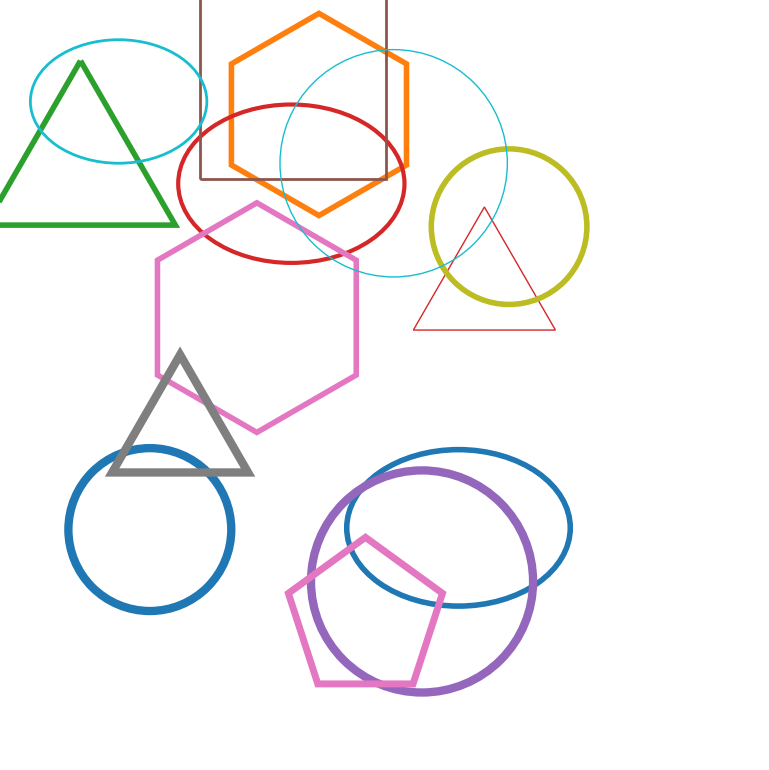[{"shape": "oval", "thickness": 2, "radius": 0.73, "center": [0.595, 0.314]}, {"shape": "circle", "thickness": 3, "radius": 0.53, "center": [0.195, 0.312]}, {"shape": "hexagon", "thickness": 2, "radius": 0.66, "center": [0.414, 0.851]}, {"shape": "triangle", "thickness": 2, "radius": 0.71, "center": [0.105, 0.779]}, {"shape": "triangle", "thickness": 0.5, "radius": 0.53, "center": [0.629, 0.625]}, {"shape": "oval", "thickness": 1.5, "radius": 0.73, "center": [0.378, 0.761]}, {"shape": "circle", "thickness": 3, "radius": 0.72, "center": [0.548, 0.245]}, {"shape": "square", "thickness": 1, "radius": 0.6, "center": [0.381, 0.889]}, {"shape": "hexagon", "thickness": 2, "radius": 0.75, "center": [0.334, 0.588]}, {"shape": "pentagon", "thickness": 2.5, "radius": 0.53, "center": [0.475, 0.197]}, {"shape": "triangle", "thickness": 3, "radius": 0.51, "center": [0.234, 0.437]}, {"shape": "circle", "thickness": 2, "radius": 0.51, "center": [0.661, 0.706]}, {"shape": "oval", "thickness": 1, "radius": 0.57, "center": [0.154, 0.868]}, {"shape": "circle", "thickness": 0.5, "radius": 0.74, "center": [0.511, 0.788]}]